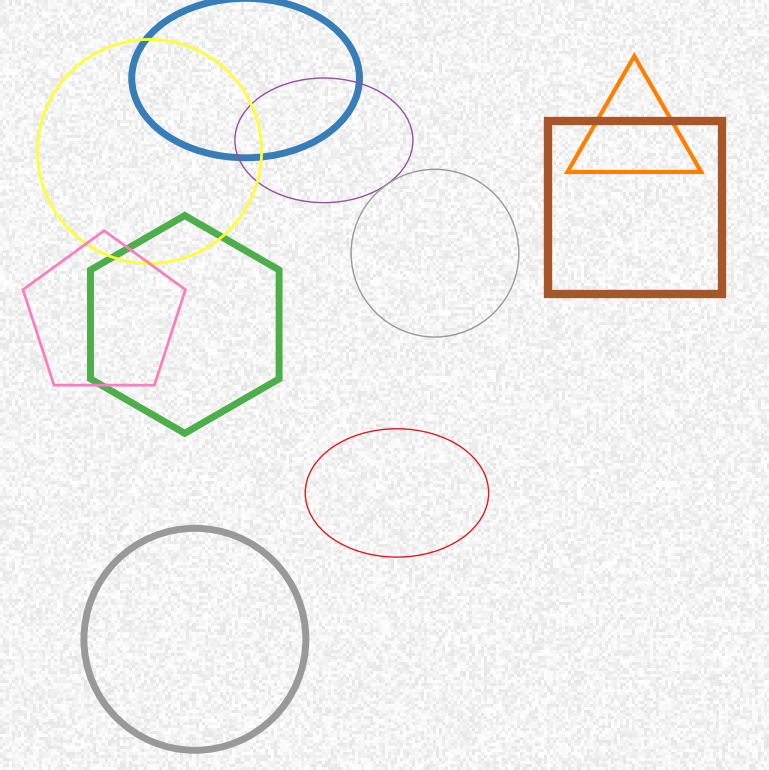[{"shape": "oval", "thickness": 0.5, "radius": 0.6, "center": [0.516, 0.36]}, {"shape": "oval", "thickness": 2.5, "radius": 0.74, "center": [0.319, 0.899]}, {"shape": "hexagon", "thickness": 2.5, "radius": 0.71, "center": [0.24, 0.579]}, {"shape": "oval", "thickness": 0.5, "radius": 0.58, "center": [0.421, 0.818]}, {"shape": "triangle", "thickness": 1.5, "radius": 0.5, "center": [0.824, 0.827]}, {"shape": "circle", "thickness": 1, "radius": 0.73, "center": [0.194, 0.803]}, {"shape": "square", "thickness": 3, "radius": 0.56, "center": [0.825, 0.731]}, {"shape": "pentagon", "thickness": 1, "radius": 0.55, "center": [0.135, 0.59]}, {"shape": "circle", "thickness": 2.5, "radius": 0.72, "center": [0.253, 0.17]}, {"shape": "circle", "thickness": 0.5, "radius": 0.54, "center": [0.565, 0.671]}]